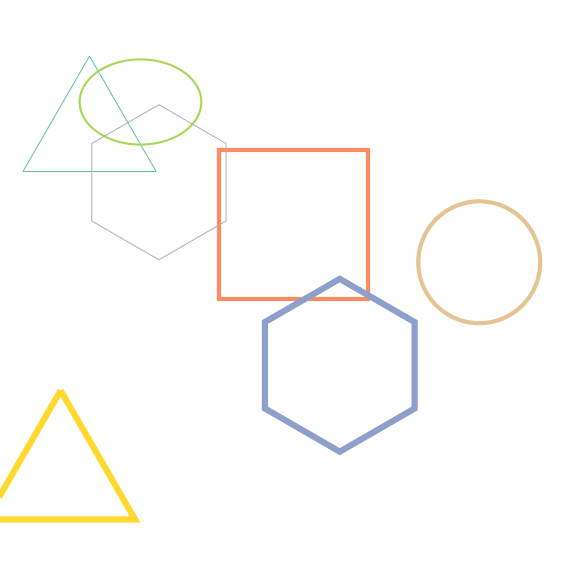[{"shape": "triangle", "thickness": 0.5, "radius": 0.67, "center": [0.155, 0.769]}, {"shape": "square", "thickness": 2, "radius": 0.64, "center": [0.509, 0.61]}, {"shape": "hexagon", "thickness": 3, "radius": 0.75, "center": [0.588, 0.367]}, {"shape": "oval", "thickness": 1, "radius": 0.53, "center": [0.243, 0.823]}, {"shape": "triangle", "thickness": 3, "radius": 0.74, "center": [0.105, 0.174]}, {"shape": "circle", "thickness": 2, "radius": 0.53, "center": [0.83, 0.545]}, {"shape": "hexagon", "thickness": 0.5, "radius": 0.67, "center": [0.275, 0.684]}]